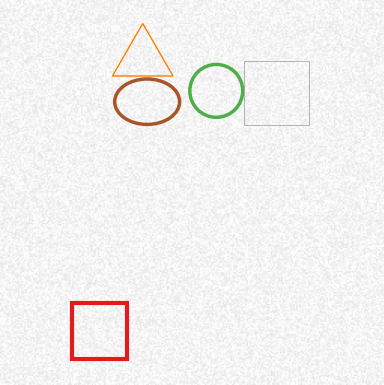[{"shape": "square", "thickness": 3, "radius": 0.36, "center": [0.259, 0.14]}, {"shape": "circle", "thickness": 2.5, "radius": 0.34, "center": [0.562, 0.764]}, {"shape": "triangle", "thickness": 1, "radius": 0.45, "center": [0.371, 0.848]}, {"shape": "oval", "thickness": 2.5, "radius": 0.42, "center": [0.382, 0.736]}, {"shape": "square", "thickness": 0.5, "radius": 0.42, "center": [0.718, 0.758]}]